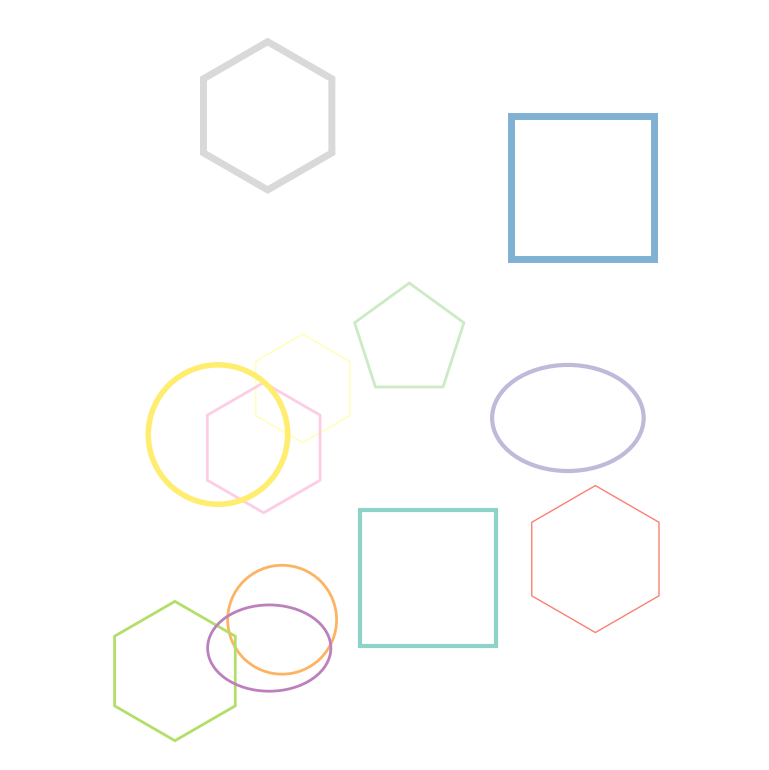[{"shape": "square", "thickness": 1.5, "radius": 0.44, "center": [0.556, 0.25]}, {"shape": "hexagon", "thickness": 0.5, "radius": 0.35, "center": [0.393, 0.496]}, {"shape": "oval", "thickness": 1.5, "radius": 0.49, "center": [0.738, 0.457]}, {"shape": "hexagon", "thickness": 0.5, "radius": 0.48, "center": [0.773, 0.274]}, {"shape": "square", "thickness": 2.5, "radius": 0.46, "center": [0.757, 0.757]}, {"shape": "circle", "thickness": 1, "radius": 0.35, "center": [0.366, 0.195]}, {"shape": "hexagon", "thickness": 1, "radius": 0.45, "center": [0.227, 0.129]}, {"shape": "hexagon", "thickness": 1, "radius": 0.42, "center": [0.342, 0.419]}, {"shape": "hexagon", "thickness": 2.5, "radius": 0.48, "center": [0.348, 0.85]}, {"shape": "oval", "thickness": 1, "radius": 0.4, "center": [0.35, 0.158]}, {"shape": "pentagon", "thickness": 1, "radius": 0.37, "center": [0.531, 0.558]}, {"shape": "circle", "thickness": 2, "radius": 0.45, "center": [0.283, 0.436]}]